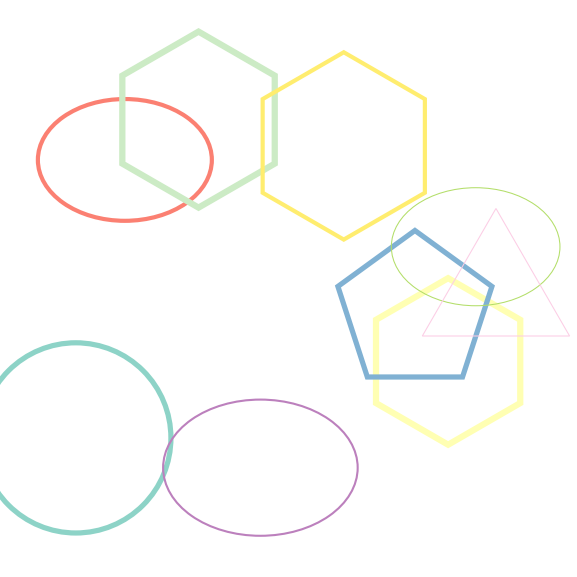[{"shape": "circle", "thickness": 2.5, "radius": 0.82, "center": [0.131, 0.241]}, {"shape": "hexagon", "thickness": 3, "radius": 0.72, "center": [0.776, 0.373]}, {"shape": "oval", "thickness": 2, "radius": 0.75, "center": [0.216, 0.722]}, {"shape": "pentagon", "thickness": 2.5, "radius": 0.7, "center": [0.718, 0.46]}, {"shape": "oval", "thickness": 0.5, "radius": 0.73, "center": [0.824, 0.572]}, {"shape": "triangle", "thickness": 0.5, "radius": 0.74, "center": [0.859, 0.491]}, {"shape": "oval", "thickness": 1, "radius": 0.84, "center": [0.451, 0.189]}, {"shape": "hexagon", "thickness": 3, "radius": 0.76, "center": [0.344, 0.792]}, {"shape": "hexagon", "thickness": 2, "radius": 0.81, "center": [0.595, 0.746]}]